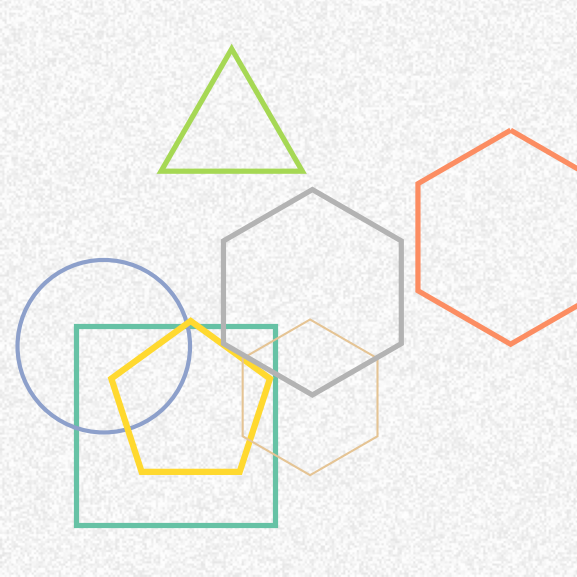[{"shape": "square", "thickness": 2.5, "radius": 0.86, "center": [0.303, 0.262]}, {"shape": "hexagon", "thickness": 2.5, "radius": 0.93, "center": [0.884, 0.588]}, {"shape": "circle", "thickness": 2, "radius": 0.75, "center": [0.18, 0.4]}, {"shape": "triangle", "thickness": 2.5, "radius": 0.71, "center": [0.401, 0.773]}, {"shape": "pentagon", "thickness": 3, "radius": 0.72, "center": [0.33, 0.299]}, {"shape": "hexagon", "thickness": 1, "radius": 0.67, "center": [0.537, 0.311]}, {"shape": "hexagon", "thickness": 2.5, "radius": 0.89, "center": [0.541, 0.493]}]